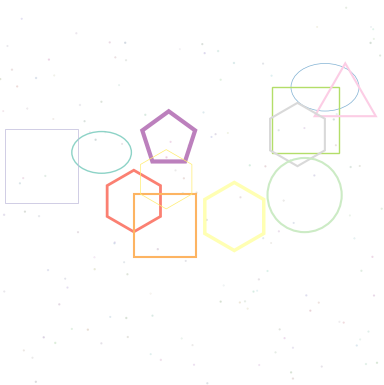[{"shape": "oval", "thickness": 1, "radius": 0.39, "center": [0.264, 0.604]}, {"shape": "hexagon", "thickness": 2.5, "radius": 0.44, "center": [0.609, 0.438]}, {"shape": "square", "thickness": 0.5, "radius": 0.47, "center": [0.107, 0.569]}, {"shape": "hexagon", "thickness": 2, "radius": 0.4, "center": [0.348, 0.478]}, {"shape": "oval", "thickness": 0.5, "radius": 0.44, "center": [0.844, 0.773]}, {"shape": "square", "thickness": 1.5, "radius": 0.41, "center": [0.428, 0.415]}, {"shape": "square", "thickness": 1, "radius": 0.43, "center": [0.793, 0.688]}, {"shape": "triangle", "thickness": 1.5, "radius": 0.46, "center": [0.897, 0.744]}, {"shape": "hexagon", "thickness": 1.5, "radius": 0.41, "center": [0.773, 0.651]}, {"shape": "pentagon", "thickness": 3, "radius": 0.36, "center": [0.438, 0.639]}, {"shape": "circle", "thickness": 1.5, "radius": 0.48, "center": [0.791, 0.493]}, {"shape": "hexagon", "thickness": 0.5, "radius": 0.39, "center": [0.432, 0.534]}]